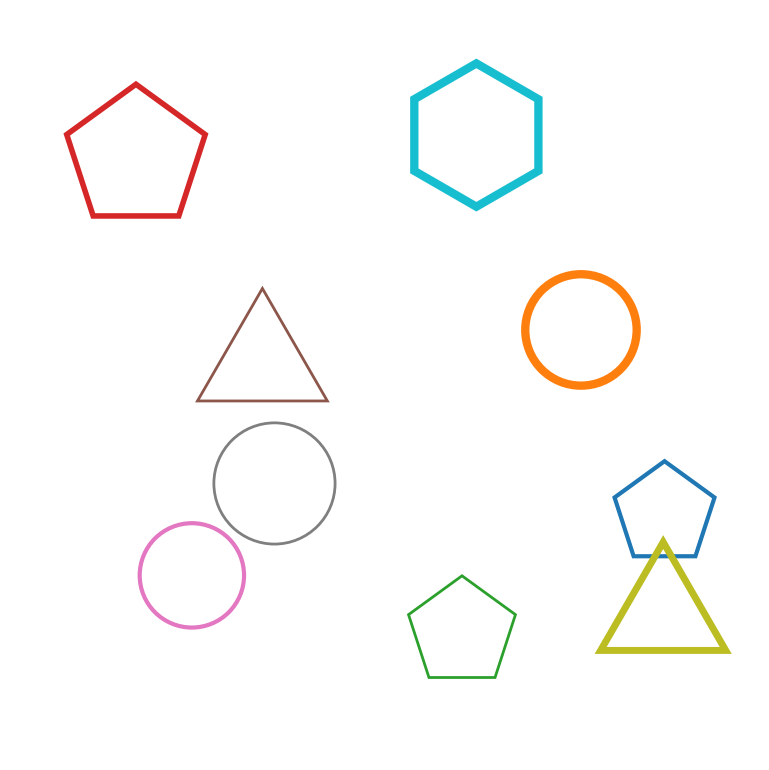[{"shape": "pentagon", "thickness": 1.5, "radius": 0.34, "center": [0.863, 0.333]}, {"shape": "circle", "thickness": 3, "radius": 0.36, "center": [0.755, 0.572]}, {"shape": "pentagon", "thickness": 1, "radius": 0.37, "center": [0.6, 0.179]}, {"shape": "pentagon", "thickness": 2, "radius": 0.47, "center": [0.177, 0.796]}, {"shape": "triangle", "thickness": 1, "radius": 0.49, "center": [0.341, 0.528]}, {"shape": "circle", "thickness": 1.5, "radius": 0.34, "center": [0.249, 0.253]}, {"shape": "circle", "thickness": 1, "radius": 0.39, "center": [0.356, 0.372]}, {"shape": "triangle", "thickness": 2.5, "radius": 0.47, "center": [0.861, 0.202]}, {"shape": "hexagon", "thickness": 3, "radius": 0.47, "center": [0.619, 0.825]}]